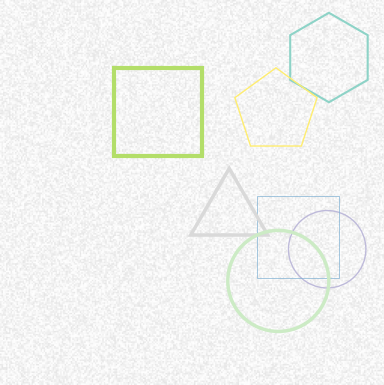[{"shape": "hexagon", "thickness": 1.5, "radius": 0.58, "center": [0.854, 0.851]}, {"shape": "circle", "thickness": 1, "radius": 0.5, "center": [0.85, 0.353]}, {"shape": "square", "thickness": 0.5, "radius": 0.53, "center": [0.774, 0.384]}, {"shape": "square", "thickness": 3, "radius": 0.57, "center": [0.41, 0.71]}, {"shape": "triangle", "thickness": 2.5, "radius": 0.58, "center": [0.595, 0.447]}, {"shape": "circle", "thickness": 2.5, "radius": 0.66, "center": [0.723, 0.27]}, {"shape": "pentagon", "thickness": 1, "radius": 0.56, "center": [0.717, 0.712]}]